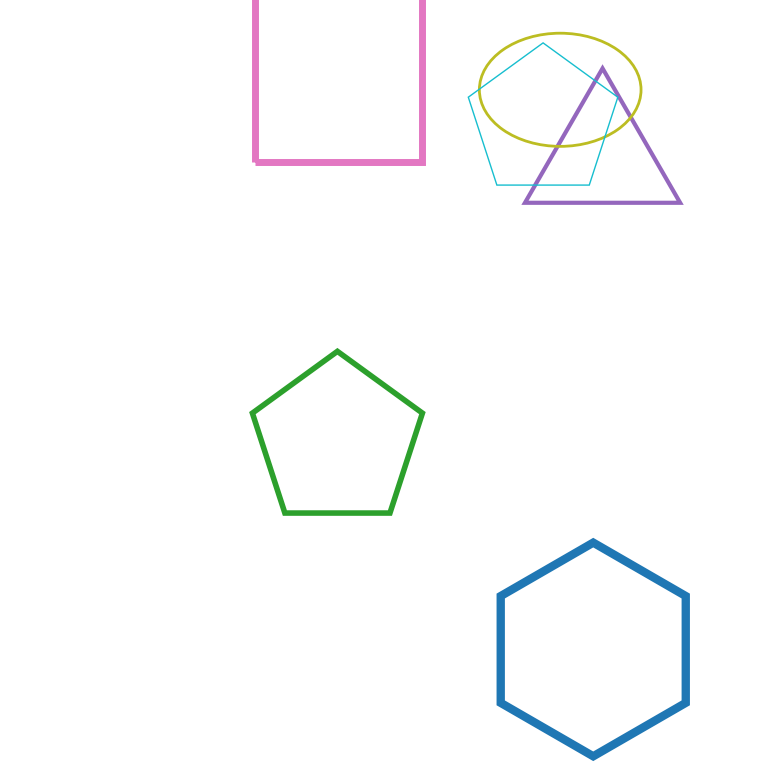[{"shape": "hexagon", "thickness": 3, "radius": 0.69, "center": [0.77, 0.157]}, {"shape": "pentagon", "thickness": 2, "radius": 0.58, "center": [0.438, 0.428]}, {"shape": "triangle", "thickness": 1.5, "radius": 0.58, "center": [0.783, 0.795]}, {"shape": "square", "thickness": 2.5, "radius": 0.54, "center": [0.44, 0.899]}, {"shape": "oval", "thickness": 1, "radius": 0.52, "center": [0.728, 0.883]}, {"shape": "pentagon", "thickness": 0.5, "radius": 0.51, "center": [0.705, 0.842]}]